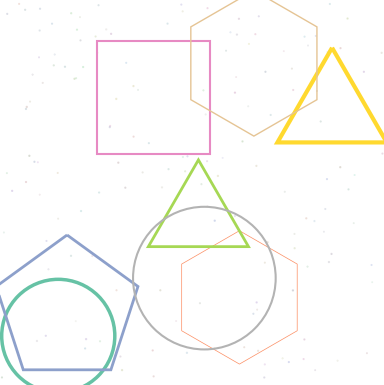[{"shape": "circle", "thickness": 2.5, "radius": 0.73, "center": [0.151, 0.128]}, {"shape": "hexagon", "thickness": 0.5, "radius": 0.87, "center": [0.622, 0.228]}, {"shape": "pentagon", "thickness": 2, "radius": 0.97, "center": [0.174, 0.196]}, {"shape": "square", "thickness": 1.5, "radius": 0.73, "center": [0.399, 0.747]}, {"shape": "triangle", "thickness": 2, "radius": 0.75, "center": [0.515, 0.434]}, {"shape": "triangle", "thickness": 3, "radius": 0.82, "center": [0.863, 0.712]}, {"shape": "hexagon", "thickness": 1, "radius": 0.95, "center": [0.659, 0.836]}, {"shape": "circle", "thickness": 1.5, "radius": 0.93, "center": [0.531, 0.278]}]